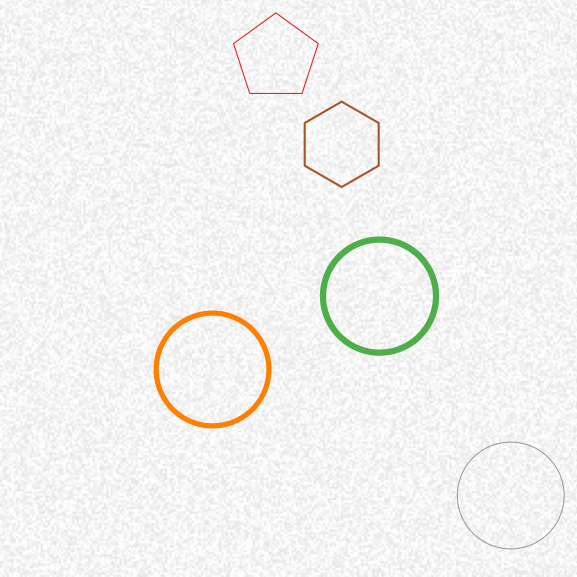[{"shape": "pentagon", "thickness": 0.5, "radius": 0.39, "center": [0.478, 0.9]}, {"shape": "circle", "thickness": 3, "radius": 0.49, "center": [0.657, 0.486]}, {"shape": "circle", "thickness": 2.5, "radius": 0.49, "center": [0.368, 0.359]}, {"shape": "hexagon", "thickness": 1, "radius": 0.37, "center": [0.592, 0.749]}, {"shape": "circle", "thickness": 0.5, "radius": 0.46, "center": [0.884, 0.141]}]